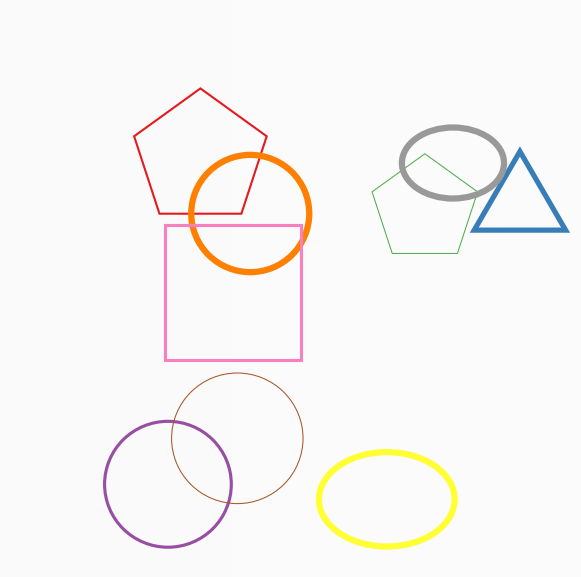[{"shape": "pentagon", "thickness": 1, "radius": 0.6, "center": [0.345, 0.726]}, {"shape": "triangle", "thickness": 2.5, "radius": 0.45, "center": [0.894, 0.646]}, {"shape": "pentagon", "thickness": 0.5, "radius": 0.48, "center": [0.731, 0.637]}, {"shape": "circle", "thickness": 1.5, "radius": 0.55, "center": [0.289, 0.161]}, {"shape": "circle", "thickness": 3, "radius": 0.51, "center": [0.431, 0.629]}, {"shape": "oval", "thickness": 3, "radius": 0.58, "center": [0.665, 0.135]}, {"shape": "circle", "thickness": 0.5, "radius": 0.57, "center": [0.408, 0.24]}, {"shape": "square", "thickness": 1.5, "radius": 0.58, "center": [0.401, 0.493]}, {"shape": "oval", "thickness": 3, "radius": 0.44, "center": [0.779, 0.717]}]